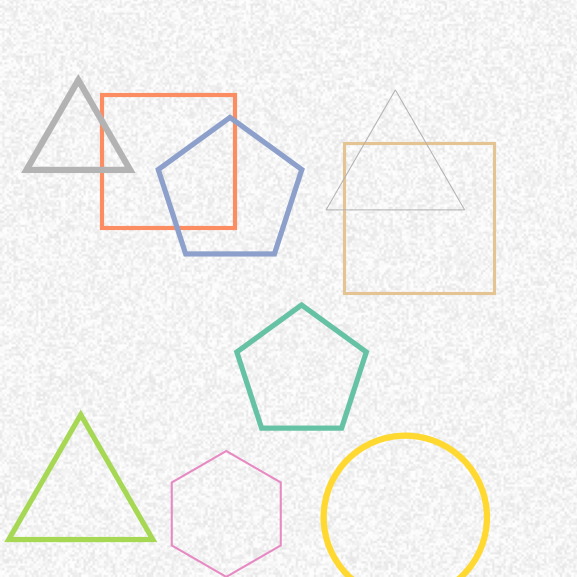[{"shape": "pentagon", "thickness": 2.5, "radius": 0.59, "center": [0.522, 0.353]}, {"shape": "square", "thickness": 2, "radius": 0.57, "center": [0.292, 0.72]}, {"shape": "pentagon", "thickness": 2.5, "radius": 0.65, "center": [0.398, 0.665]}, {"shape": "hexagon", "thickness": 1, "radius": 0.54, "center": [0.392, 0.109]}, {"shape": "triangle", "thickness": 2.5, "radius": 0.72, "center": [0.14, 0.137]}, {"shape": "circle", "thickness": 3, "radius": 0.71, "center": [0.702, 0.103]}, {"shape": "square", "thickness": 1.5, "radius": 0.65, "center": [0.726, 0.622]}, {"shape": "triangle", "thickness": 3, "radius": 0.52, "center": [0.136, 0.757]}, {"shape": "triangle", "thickness": 0.5, "radius": 0.69, "center": [0.685, 0.705]}]